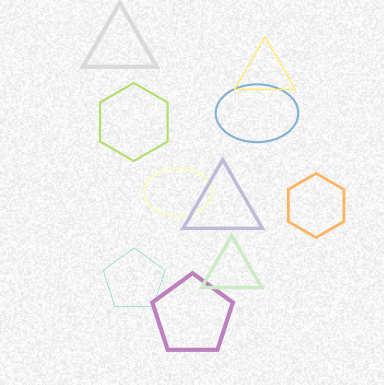[{"shape": "pentagon", "thickness": 0.5, "radius": 0.42, "center": [0.348, 0.272]}, {"shape": "oval", "thickness": 1, "radius": 0.44, "center": [0.463, 0.501]}, {"shape": "triangle", "thickness": 2.5, "radius": 0.59, "center": [0.579, 0.466]}, {"shape": "oval", "thickness": 1.5, "radius": 0.54, "center": [0.668, 0.706]}, {"shape": "hexagon", "thickness": 2, "radius": 0.42, "center": [0.821, 0.466]}, {"shape": "hexagon", "thickness": 1.5, "radius": 0.51, "center": [0.348, 0.683]}, {"shape": "triangle", "thickness": 3, "radius": 0.55, "center": [0.311, 0.882]}, {"shape": "pentagon", "thickness": 3, "radius": 0.55, "center": [0.5, 0.18]}, {"shape": "triangle", "thickness": 2.5, "radius": 0.45, "center": [0.602, 0.298]}, {"shape": "triangle", "thickness": 1, "radius": 0.46, "center": [0.688, 0.813]}]